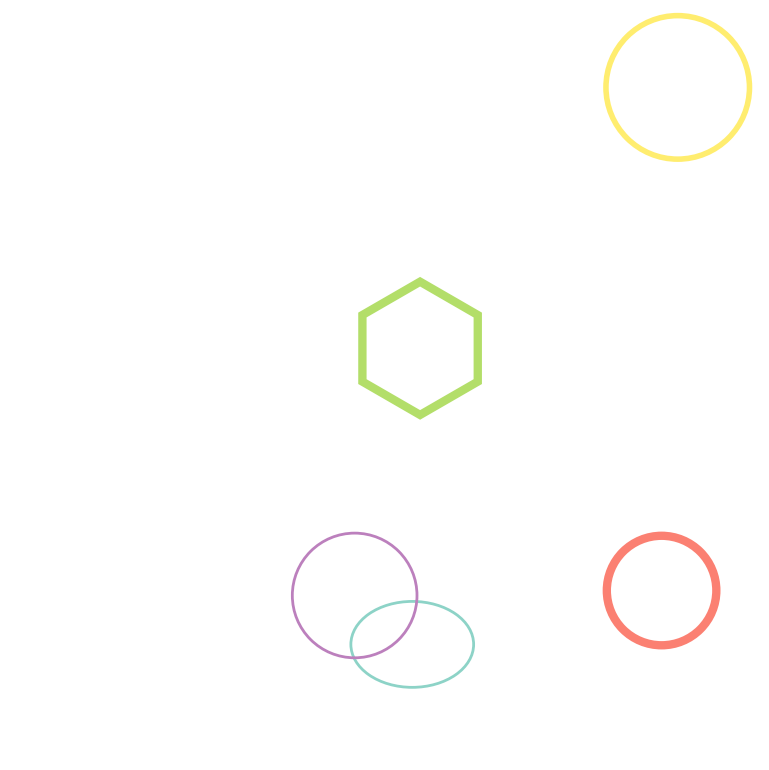[{"shape": "oval", "thickness": 1, "radius": 0.4, "center": [0.535, 0.163]}, {"shape": "circle", "thickness": 3, "radius": 0.36, "center": [0.859, 0.233]}, {"shape": "hexagon", "thickness": 3, "radius": 0.43, "center": [0.546, 0.548]}, {"shape": "circle", "thickness": 1, "radius": 0.4, "center": [0.461, 0.227]}, {"shape": "circle", "thickness": 2, "radius": 0.47, "center": [0.88, 0.887]}]